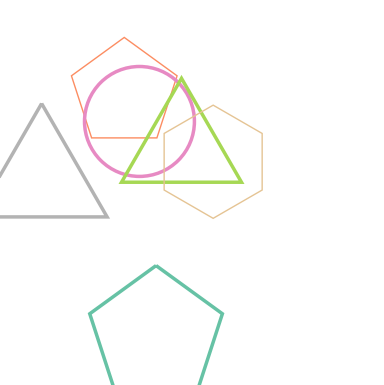[{"shape": "pentagon", "thickness": 2.5, "radius": 0.91, "center": [0.405, 0.129]}, {"shape": "pentagon", "thickness": 1, "radius": 0.72, "center": [0.323, 0.759]}, {"shape": "circle", "thickness": 2.5, "radius": 0.71, "center": [0.362, 0.685]}, {"shape": "triangle", "thickness": 2.5, "radius": 0.9, "center": [0.471, 0.617]}, {"shape": "hexagon", "thickness": 1, "radius": 0.73, "center": [0.554, 0.58]}, {"shape": "triangle", "thickness": 2.5, "radius": 0.98, "center": [0.108, 0.535]}]